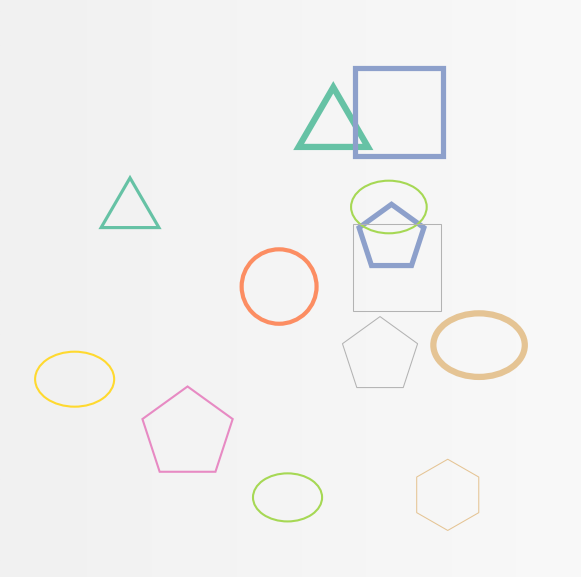[{"shape": "triangle", "thickness": 1.5, "radius": 0.29, "center": [0.224, 0.634]}, {"shape": "triangle", "thickness": 3, "radius": 0.34, "center": [0.573, 0.779]}, {"shape": "circle", "thickness": 2, "radius": 0.32, "center": [0.48, 0.503]}, {"shape": "square", "thickness": 2.5, "radius": 0.38, "center": [0.686, 0.805]}, {"shape": "pentagon", "thickness": 2.5, "radius": 0.29, "center": [0.674, 0.587]}, {"shape": "pentagon", "thickness": 1, "radius": 0.41, "center": [0.323, 0.248]}, {"shape": "oval", "thickness": 1, "radius": 0.3, "center": [0.495, 0.138]}, {"shape": "oval", "thickness": 1, "radius": 0.33, "center": [0.669, 0.641]}, {"shape": "oval", "thickness": 1, "radius": 0.34, "center": [0.128, 0.343]}, {"shape": "oval", "thickness": 3, "radius": 0.39, "center": [0.824, 0.402]}, {"shape": "hexagon", "thickness": 0.5, "radius": 0.31, "center": [0.77, 0.142]}, {"shape": "square", "thickness": 0.5, "radius": 0.38, "center": [0.682, 0.536]}, {"shape": "pentagon", "thickness": 0.5, "radius": 0.34, "center": [0.654, 0.383]}]